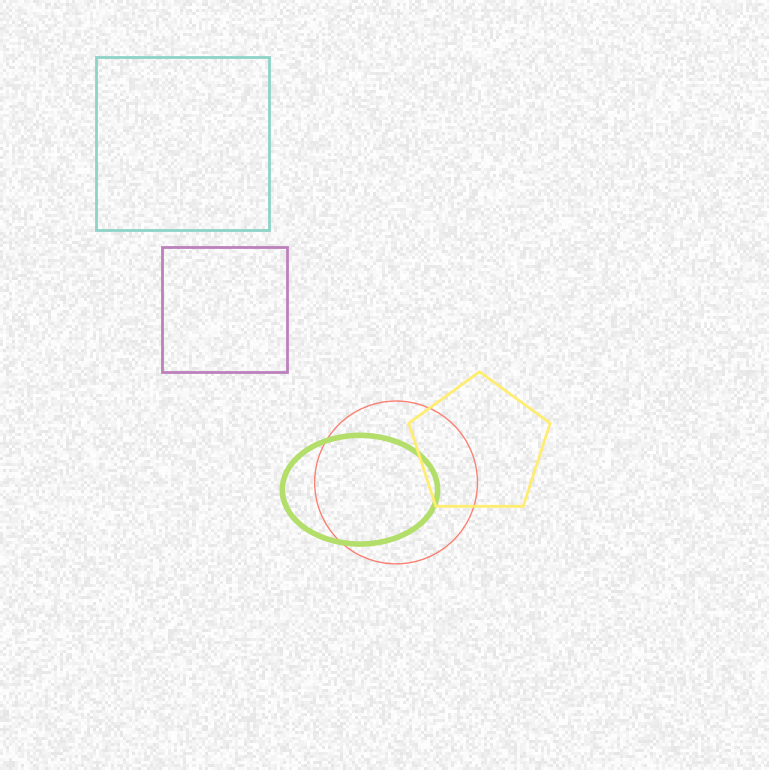[{"shape": "square", "thickness": 1, "radius": 0.56, "center": [0.237, 0.814]}, {"shape": "circle", "thickness": 0.5, "radius": 0.53, "center": [0.514, 0.373]}, {"shape": "oval", "thickness": 2, "radius": 0.5, "center": [0.468, 0.364]}, {"shape": "square", "thickness": 1, "radius": 0.41, "center": [0.292, 0.598]}, {"shape": "pentagon", "thickness": 1, "radius": 0.48, "center": [0.623, 0.421]}]